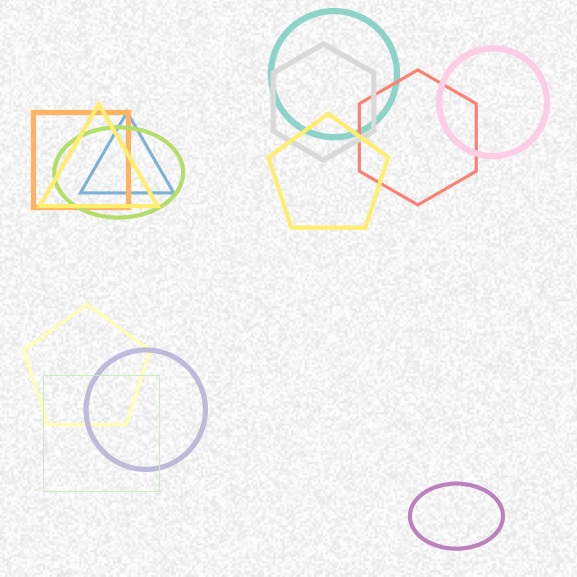[{"shape": "circle", "thickness": 3, "radius": 0.55, "center": [0.578, 0.871]}, {"shape": "pentagon", "thickness": 1.5, "radius": 0.58, "center": [0.151, 0.357]}, {"shape": "circle", "thickness": 2.5, "radius": 0.52, "center": [0.252, 0.29]}, {"shape": "hexagon", "thickness": 1.5, "radius": 0.58, "center": [0.724, 0.761]}, {"shape": "triangle", "thickness": 1.5, "radius": 0.47, "center": [0.22, 0.712]}, {"shape": "square", "thickness": 2.5, "radius": 0.41, "center": [0.14, 0.723]}, {"shape": "oval", "thickness": 2, "radius": 0.56, "center": [0.206, 0.701]}, {"shape": "circle", "thickness": 3, "radius": 0.47, "center": [0.854, 0.822]}, {"shape": "hexagon", "thickness": 2.5, "radius": 0.5, "center": [0.56, 0.823]}, {"shape": "oval", "thickness": 2, "radius": 0.4, "center": [0.79, 0.105]}, {"shape": "square", "thickness": 0.5, "radius": 0.5, "center": [0.174, 0.25]}, {"shape": "pentagon", "thickness": 2, "radius": 0.55, "center": [0.568, 0.693]}, {"shape": "triangle", "thickness": 2, "radius": 0.59, "center": [0.171, 0.701]}]